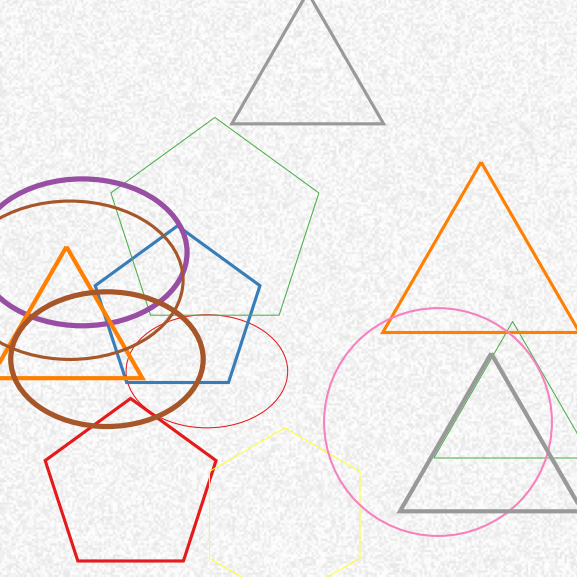[{"shape": "pentagon", "thickness": 1.5, "radius": 0.78, "center": [0.226, 0.154]}, {"shape": "oval", "thickness": 0.5, "radius": 0.7, "center": [0.358, 0.356]}, {"shape": "pentagon", "thickness": 1.5, "radius": 0.75, "center": [0.308, 0.458]}, {"shape": "triangle", "thickness": 0.5, "radius": 0.79, "center": [0.888, 0.285]}, {"shape": "pentagon", "thickness": 0.5, "radius": 0.95, "center": [0.372, 0.607]}, {"shape": "oval", "thickness": 2.5, "radius": 0.91, "center": [0.142, 0.562]}, {"shape": "triangle", "thickness": 1.5, "radius": 0.98, "center": [0.833, 0.522]}, {"shape": "triangle", "thickness": 2, "radius": 0.76, "center": [0.115, 0.42]}, {"shape": "hexagon", "thickness": 0.5, "radius": 0.75, "center": [0.493, 0.108]}, {"shape": "oval", "thickness": 1.5, "radius": 0.98, "center": [0.121, 0.514]}, {"shape": "oval", "thickness": 2.5, "radius": 0.83, "center": [0.185, 0.377]}, {"shape": "circle", "thickness": 1, "radius": 0.99, "center": [0.758, 0.268]}, {"shape": "triangle", "thickness": 2, "radius": 0.91, "center": [0.851, 0.205]}, {"shape": "triangle", "thickness": 1.5, "radius": 0.76, "center": [0.533, 0.861]}]